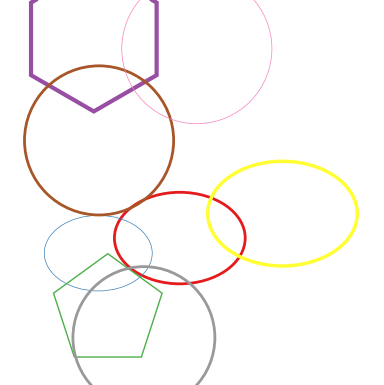[{"shape": "oval", "thickness": 2, "radius": 0.85, "center": [0.467, 0.382]}, {"shape": "oval", "thickness": 0.5, "radius": 0.7, "center": [0.255, 0.342]}, {"shape": "pentagon", "thickness": 1, "radius": 0.74, "center": [0.28, 0.193]}, {"shape": "hexagon", "thickness": 3, "radius": 0.94, "center": [0.244, 0.899]}, {"shape": "oval", "thickness": 2.5, "radius": 0.97, "center": [0.734, 0.445]}, {"shape": "circle", "thickness": 2, "radius": 0.97, "center": [0.257, 0.635]}, {"shape": "circle", "thickness": 0.5, "radius": 0.97, "center": [0.511, 0.874]}, {"shape": "circle", "thickness": 2, "radius": 0.92, "center": [0.374, 0.123]}]